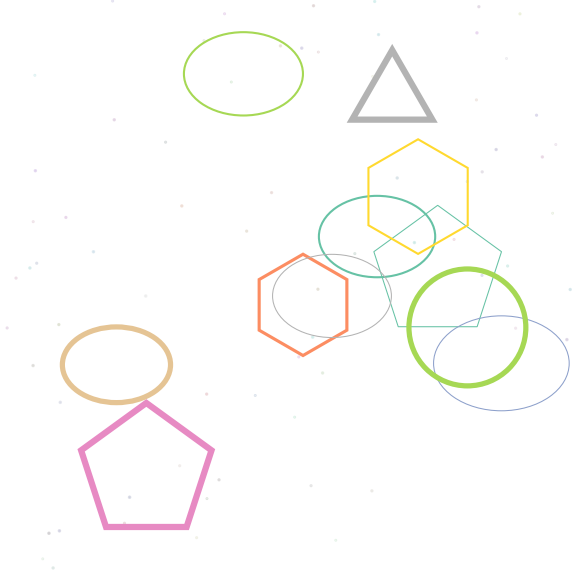[{"shape": "pentagon", "thickness": 0.5, "radius": 0.58, "center": [0.758, 0.527]}, {"shape": "oval", "thickness": 1, "radius": 0.5, "center": [0.653, 0.59]}, {"shape": "hexagon", "thickness": 1.5, "radius": 0.44, "center": [0.525, 0.471]}, {"shape": "oval", "thickness": 0.5, "radius": 0.59, "center": [0.868, 0.37]}, {"shape": "pentagon", "thickness": 3, "radius": 0.59, "center": [0.253, 0.183]}, {"shape": "circle", "thickness": 2.5, "radius": 0.51, "center": [0.809, 0.432]}, {"shape": "oval", "thickness": 1, "radius": 0.52, "center": [0.422, 0.871]}, {"shape": "hexagon", "thickness": 1, "radius": 0.5, "center": [0.724, 0.659]}, {"shape": "oval", "thickness": 2.5, "radius": 0.47, "center": [0.202, 0.367]}, {"shape": "oval", "thickness": 0.5, "radius": 0.51, "center": [0.575, 0.487]}, {"shape": "triangle", "thickness": 3, "radius": 0.4, "center": [0.679, 0.832]}]